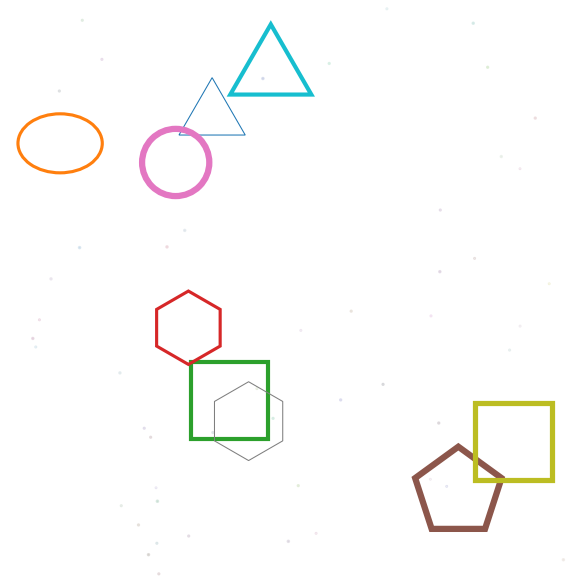[{"shape": "triangle", "thickness": 0.5, "radius": 0.33, "center": [0.367, 0.798]}, {"shape": "oval", "thickness": 1.5, "radius": 0.37, "center": [0.104, 0.751]}, {"shape": "square", "thickness": 2, "radius": 0.33, "center": [0.397, 0.306]}, {"shape": "hexagon", "thickness": 1.5, "radius": 0.32, "center": [0.326, 0.432]}, {"shape": "pentagon", "thickness": 3, "radius": 0.39, "center": [0.794, 0.147]}, {"shape": "circle", "thickness": 3, "radius": 0.29, "center": [0.304, 0.718]}, {"shape": "hexagon", "thickness": 0.5, "radius": 0.34, "center": [0.43, 0.27]}, {"shape": "square", "thickness": 2.5, "radius": 0.33, "center": [0.889, 0.235]}, {"shape": "triangle", "thickness": 2, "radius": 0.41, "center": [0.469, 0.876]}]